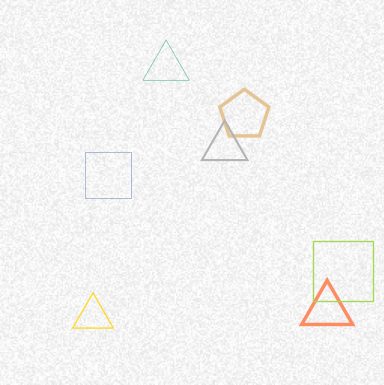[{"shape": "triangle", "thickness": 0.5, "radius": 0.35, "center": [0.431, 0.826]}, {"shape": "triangle", "thickness": 2.5, "radius": 0.38, "center": [0.85, 0.195]}, {"shape": "square", "thickness": 0.5, "radius": 0.3, "center": [0.281, 0.545]}, {"shape": "square", "thickness": 1, "radius": 0.39, "center": [0.891, 0.295]}, {"shape": "triangle", "thickness": 1, "radius": 0.31, "center": [0.242, 0.178]}, {"shape": "pentagon", "thickness": 2.5, "radius": 0.33, "center": [0.635, 0.701]}, {"shape": "triangle", "thickness": 1.5, "radius": 0.34, "center": [0.584, 0.618]}]